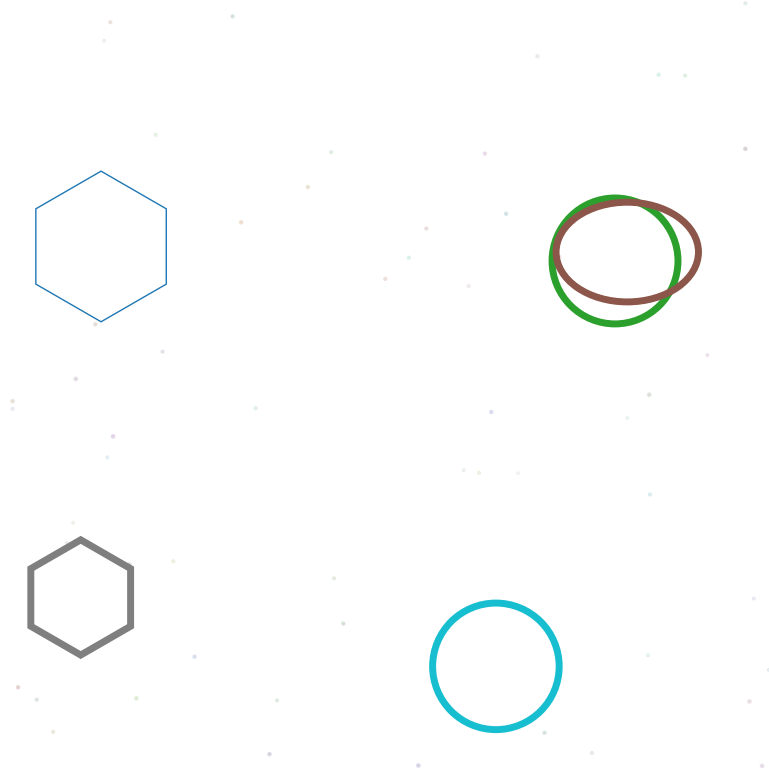[{"shape": "hexagon", "thickness": 0.5, "radius": 0.49, "center": [0.131, 0.68]}, {"shape": "circle", "thickness": 2.5, "radius": 0.41, "center": [0.799, 0.661]}, {"shape": "oval", "thickness": 2.5, "radius": 0.46, "center": [0.815, 0.673]}, {"shape": "hexagon", "thickness": 2.5, "radius": 0.37, "center": [0.105, 0.224]}, {"shape": "circle", "thickness": 2.5, "radius": 0.41, "center": [0.644, 0.135]}]